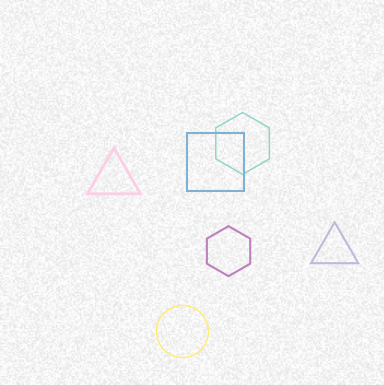[{"shape": "hexagon", "thickness": 1, "radius": 0.4, "center": [0.63, 0.627]}, {"shape": "triangle", "thickness": 1.5, "radius": 0.35, "center": [0.869, 0.352]}, {"shape": "square", "thickness": 1.5, "radius": 0.37, "center": [0.56, 0.579]}, {"shape": "triangle", "thickness": 2, "radius": 0.4, "center": [0.296, 0.536]}, {"shape": "hexagon", "thickness": 1.5, "radius": 0.33, "center": [0.594, 0.348]}, {"shape": "circle", "thickness": 1, "radius": 0.34, "center": [0.474, 0.139]}]